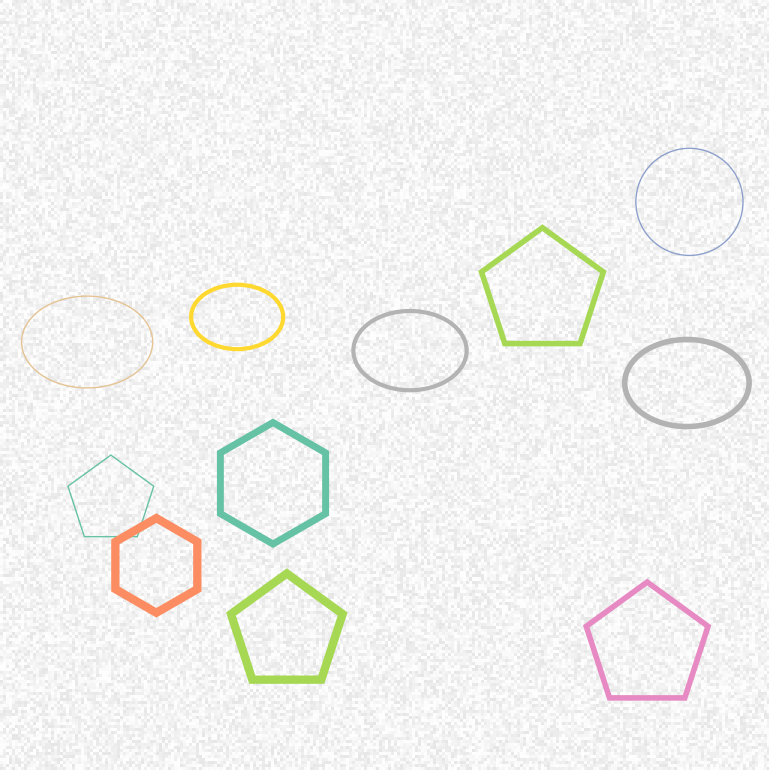[{"shape": "pentagon", "thickness": 0.5, "radius": 0.29, "center": [0.144, 0.35]}, {"shape": "hexagon", "thickness": 2.5, "radius": 0.39, "center": [0.355, 0.372]}, {"shape": "hexagon", "thickness": 3, "radius": 0.31, "center": [0.203, 0.266]}, {"shape": "circle", "thickness": 0.5, "radius": 0.35, "center": [0.895, 0.738]}, {"shape": "pentagon", "thickness": 2, "radius": 0.42, "center": [0.84, 0.161]}, {"shape": "pentagon", "thickness": 3, "radius": 0.38, "center": [0.372, 0.179]}, {"shape": "pentagon", "thickness": 2, "radius": 0.42, "center": [0.704, 0.621]}, {"shape": "oval", "thickness": 1.5, "radius": 0.3, "center": [0.308, 0.588]}, {"shape": "oval", "thickness": 0.5, "radius": 0.43, "center": [0.113, 0.556]}, {"shape": "oval", "thickness": 2, "radius": 0.4, "center": [0.892, 0.503]}, {"shape": "oval", "thickness": 1.5, "radius": 0.37, "center": [0.532, 0.545]}]